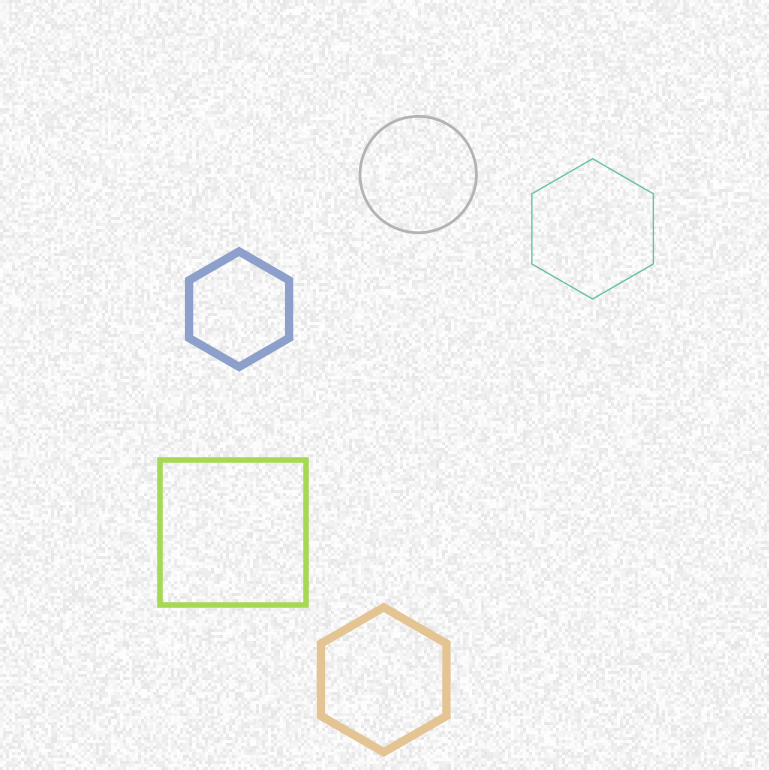[{"shape": "hexagon", "thickness": 0.5, "radius": 0.46, "center": [0.77, 0.703]}, {"shape": "hexagon", "thickness": 3, "radius": 0.37, "center": [0.311, 0.598]}, {"shape": "square", "thickness": 2, "radius": 0.47, "center": [0.302, 0.309]}, {"shape": "hexagon", "thickness": 3, "radius": 0.47, "center": [0.498, 0.117]}, {"shape": "circle", "thickness": 1, "radius": 0.38, "center": [0.543, 0.773]}]